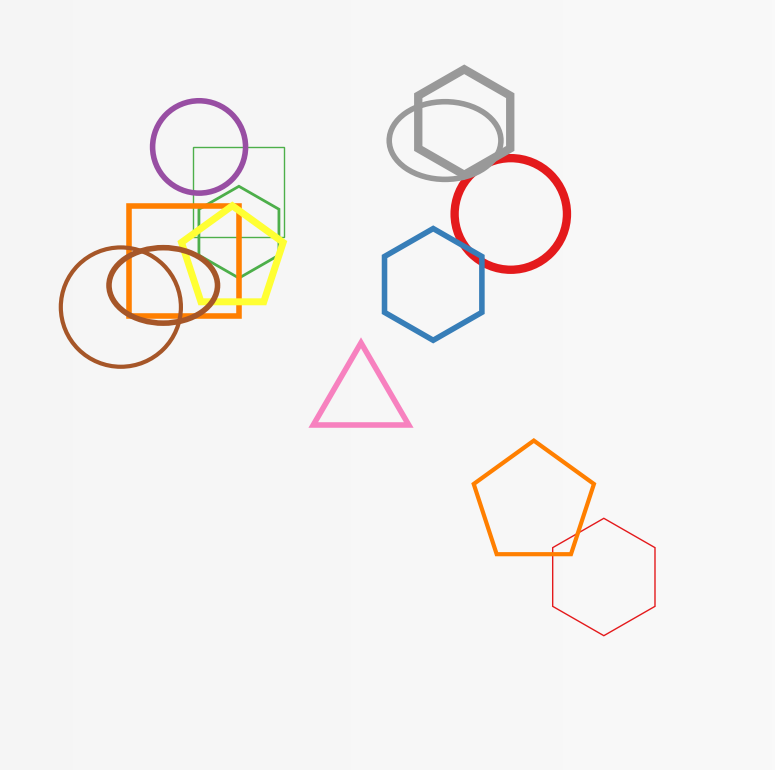[{"shape": "circle", "thickness": 3, "radius": 0.36, "center": [0.659, 0.722]}, {"shape": "hexagon", "thickness": 0.5, "radius": 0.38, "center": [0.779, 0.251]}, {"shape": "hexagon", "thickness": 2, "radius": 0.36, "center": [0.559, 0.631]}, {"shape": "square", "thickness": 0.5, "radius": 0.29, "center": [0.308, 0.75]}, {"shape": "hexagon", "thickness": 1, "radius": 0.3, "center": [0.308, 0.698]}, {"shape": "circle", "thickness": 2, "radius": 0.3, "center": [0.257, 0.809]}, {"shape": "pentagon", "thickness": 1.5, "radius": 0.41, "center": [0.689, 0.346]}, {"shape": "square", "thickness": 2, "radius": 0.36, "center": [0.237, 0.661]}, {"shape": "pentagon", "thickness": 2.5, "radius": 0.34, "center": [0.3, 0.664]}, {"shape": "oval", "thickness": 2, "radius": 0.35, "center": [0.211, 0.629]}, {"shape": "circle", "thickness": 1.5, "radius": 0.39, "center": [0.156, 0.601]}, {"shape": "triangle", "thickness": 2, "radius": 0.36, "center": [0.466, 0.484]}, {"shape": "oval", "thickness": 2, "radius": 0.36, "center": [0.574, 0.817]}, {"shape": "hexagon", "thickness": 3, "radius": 0.34, "center": [0.599, 0.841]}]